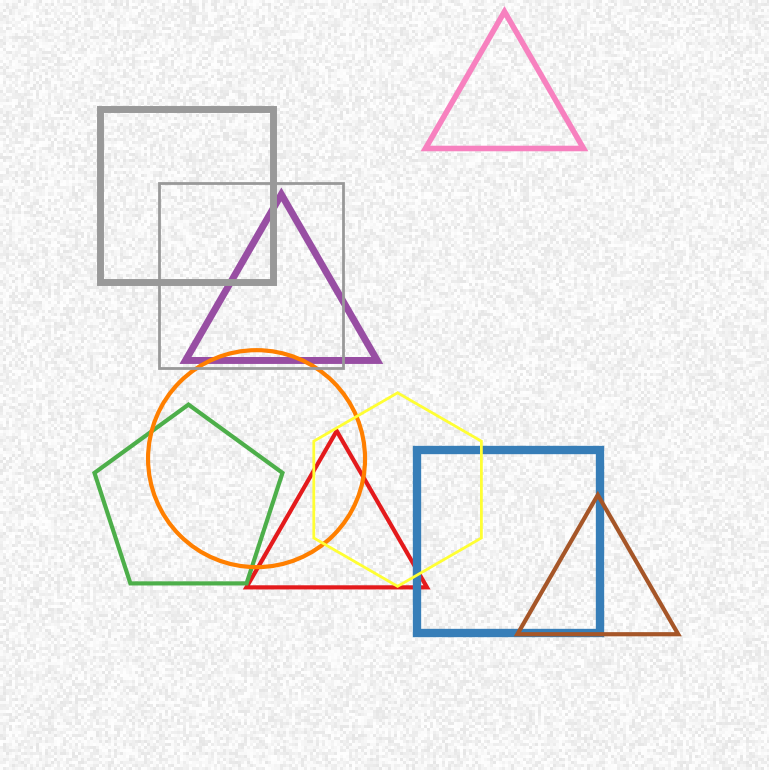[{"shape": "triangle", "thickness": 1.5, "radius": 0.68, "center": [0.437, 0.305]}, {"shape": "square", "thickness": 3, "radius": 0.59, "center": [0.661, 0.297]}, {"shape": "pentagon", "thickness": 1.5, "radius": 0.64, "center": [0.245, 0.346]}, {"shape": "triangle", "thickness": 2.5, "radius": 0.72, "center": [0.365, 0.604]}, {"shape": "circle", "thickness": 1.5, "radius": 0.7, "center": [0.333, 0.404]}, {"shape": "hexagon", "thickness": 1, "radius": 0.63, "center": [0.516, 0.364]}, {"shape": "triangle", "thickness": 1.5, "radius": 0.6, "center": [0.776, 0.237]}, {"shape": "triangle", "thickness": 2, "radius": 0.59, "center": [0.655, 0.866]}, {"shape": "square", "thickness": 2.5, "radius": 0.56, "center": [0.242, 0.746]}, {"shape": "square", "thickness": 1, "radius": 0.6, "center": [0.326, 0.642]}]